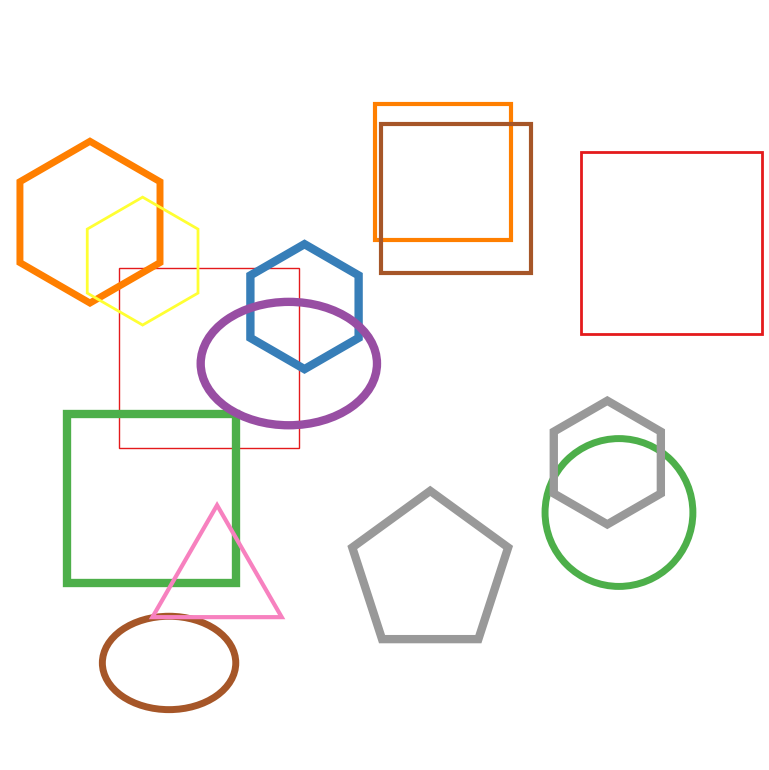[{"shape": "square", "thickness": 0.5, "radius": 0.58, "center": [0.272, 0.535]}, {"shape": "square", "thickness": 1, "radius": 0.59, "center": [0.872, 0.685]}, {"shape": "hexagon", "thickness": 3, "radius": 0.41, "center": [0.395, 0.602]}, {"shape": "square", "thickness": 3, "radius": 0.55, "center": [0.197, 0.352]}, {"shape": "circle", "thickness": 2.5, "radius": 0.48, "center": [0.804, 0.334]}, {"shape": "oval", "thickness": 3, "radius": 0.57, "center": [0.375, 0.528]}, {"shape": "square", "thickness": 1.5, "radius": 0.44, "center": [0.575, 0.776]}, {"shape": "hexagon", "thickness": 2.5, "radius": 0.53, "center": [0.117, 0.711]}, {"shape": "hexagon", "thickness": 1, "radius": 0.42, "center": [0.185, 0.661]}, {"shape": "oval", "thickness": 2.5, "radius": 0.43, "center": [0.22, 0.139]}, {"shape": "square", "thickness": 1.5, "radius": 0.49, "center": [0.592, 0.742]}, {"shape": "triangle", "thickness": 1.5, "radius": 0.48, "center": [0.282, 0.247]}, {"shape": "pentagon", "thickness": 3, "radius": 0.53, "center": [0.559, 0.256]}, {"shape": "hexagon", "thickness": 3, "radius": 0.4, "center": [0.789, 0.399]}]